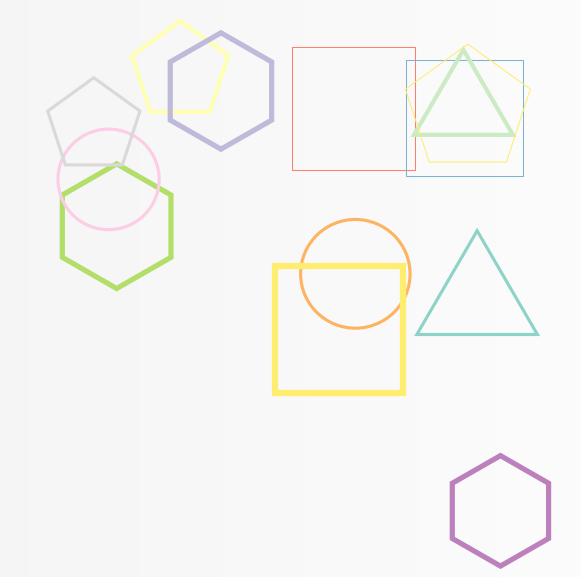[{"shape": "triangle", "thickness": 1.5, "radius": 0.6, "center": [0.821, 0.48]}, {"shape": "pentagon", "thickness": 2, "radius": 0.44, "center": [0.31, 0.876]}, {"shape": "hexagon", "thickness": 2.5, "radius": 0.5, "center": [0.38, 0.842]}, {"shape": "square", "thickness": 0.5, "radius": 0.53, "center": [0.608, 0.812]}, {"shape": "square", "thickness": 0.5, "radius": 0.5, "center": [0.799, 0.794]}, {"shape": "circle", "thickness": 1.5, "radius": 0.47, "center": [0.611, 0.525]}, {"shape": "hexagon", "thickness": 2.5, "radius": 0.54, "center": [0.201, 0.607]}, {"shape": "circle", "thickness": 1.5, "radius": 0.44, "center": [0.187, 0.689]}, {"shape": "pentagon", "thickness": 1.5, "radius": 0.42, "center": [0.161, 0.781]}, {"shape": "hexagon", "thickness": 2.5, "radius": 0.48, "center": [0.861, 0.115]}, {"shape": "triangle", "thickness": 2, "radius": 0.49, "center": [0.797, 0.815]}, {"shape": "square", "thickness": 3, "radius": 0.55, "center": [0.583, 0.429]}, {"shape": "pentagon", "thickness": 0.5, "radius": 0.56, "center": [0.805, 0.81]}]